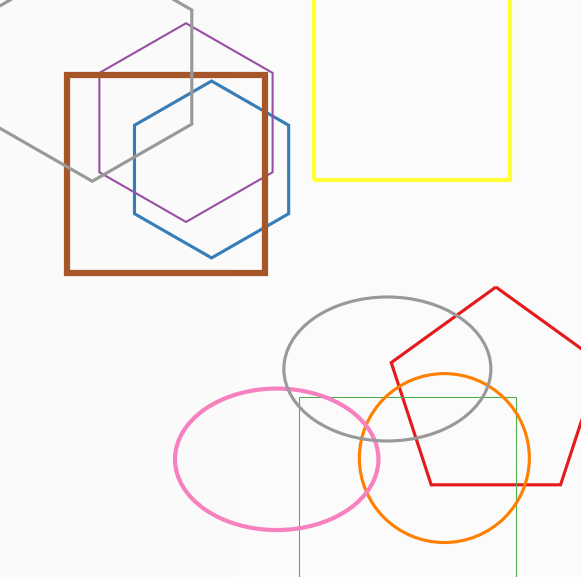[{"shape": "pentagon", "thickness": 1.5, "radius": 0.95, "center": [0.853, 0.313]}, {"shape": "hexagon", "thickness": 1.5, "radius": 0.77, "center": [0.364, 0.706]}, {"shape": "square", "thickness": 0.5, "radius": 0.93, "center": [0.701, 0.124]}, {"shape": "hexagon", "thickness": 1, "radius": 0.86, "center": [0.32, 0.787]}, {"shape": "circle", "thickness": 1.5, "radius": 0.73, "center": [0.764, 0.206]}, {"shape": "square", "thickness": 2, "radius": 0.84, "center": [0.708, 0.856]}, {"shape": "square", "thickness": 3, "radius": 0.85, "center": [0.285, 0.698]}, {"shape": "oval", "thickness": 2, "radius": 0.88, "center": [0.476, 0.204]}, {"shape": "hexagon", "thickness": 1.5, "radius": 0.99, "center": [0.159, 0.883]}, {"shape": "oval", "thickness": 1.5, "radius": 0.89, "center": [0.666, 0.36]}]